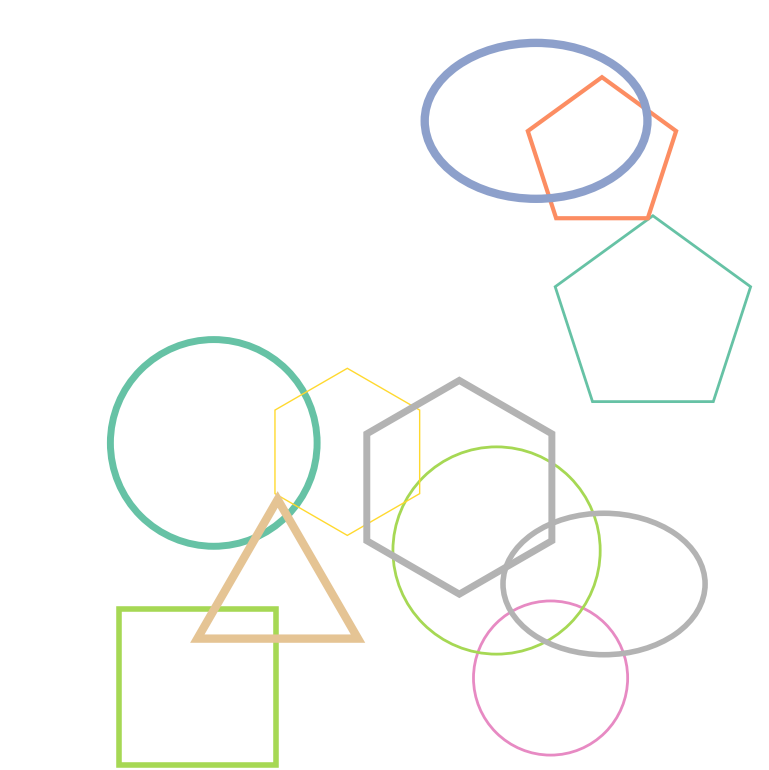[{"shape": "circle", "thickness": 2.5, "radius": 0.67, "center": [0.278, 0.425]}, {"shape": "pentagon", "thickness": 1, "radius": 0.67, "center": [0.848, 0.586]}, {"shape": "pentagon", "thickness": 1.5, "radius": 0.51, "center": [0.782, 0.799]}, {"shape": "oval", "thickness": 3, "radius": 0.72, "center": [0.696, 0.843]}, {"shape": "circle", "thickness": 1, "radius": 0.5, "center": [0.715, 0.119]}, {"shape": "circle", "thickness": 1, "radius": 0.67, "center": [0.645, 0.285]}, {"shape": "square", "thickness": 2, "radius": 0.51, "center": [0.257, 0.108]}, {"shape": "hexagon", "thickness": 0.5, "radius": 0.54, "center": [0.451, 0.413]}, {"shape": "triangle", "thickness": 3, "radius": 0.6, "center": [0.361, 0.231]}, {"shape": "hexagon", "thickness": 2.5, "radius": 0.69, "center": [0.597, 0.367]}, {"shape": "oval", "thickness": 2, "radius": 0.66, "center": [0.784, 0.242]}]